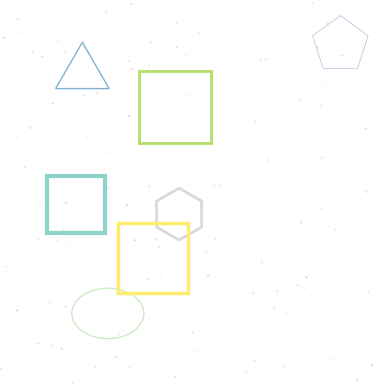[{"shape": "square", "thickness": 3, "radius": 0.37, "center": [0.198, 0.469]}, {"shape": "pentagon", "thickness": 0.5, "radius": 0.38, "center": [0.884, 0.884]}, {"shape": "triangle", "thickness": 1, "radius": 0.4, "center": [0.214, 0.81]}, {"shape": "square", "thickness": 2, "radius": 0.47, "center": [0.454, 0.722]}, {"shape": "hexagon", "thickness": 2, "radius": 0.34, "center": [0.465, 0.444]}, {"shape": "oval", "thickness": 1, "radius": 0.47, "center": [0.28, 0.186]}, {"shape": "square", "thickness": 2.5, "radius": 0.45, "center": [0.396, 0.331]}]